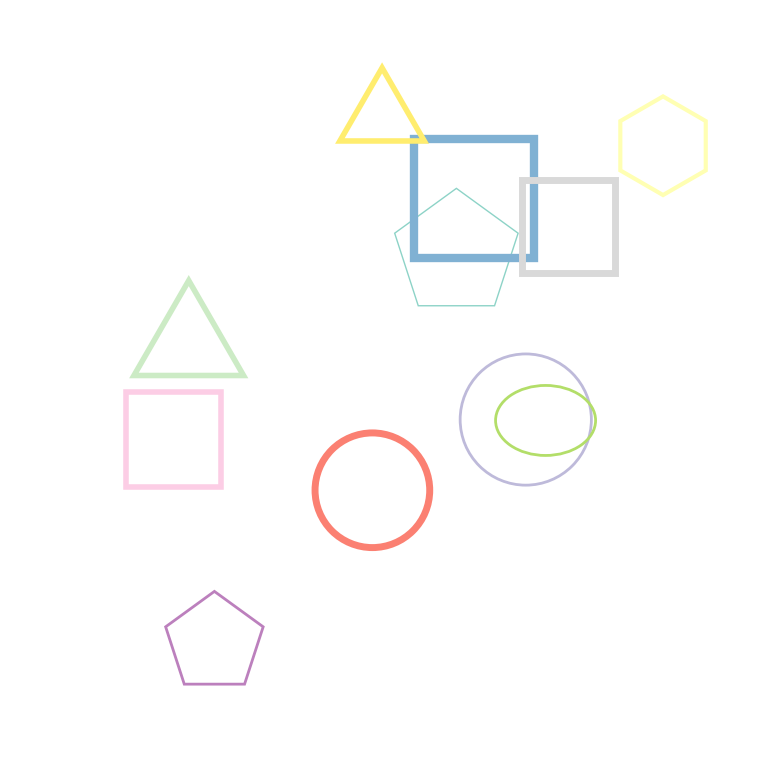[{"shape": "pentagon", "thickness": 0.5, "radius": 0.42, "center": [0.593, 0.671]}, {"shape": "hexagon", "thickness": 1.5, "radius": 0.32, "center": [0.861, 0.811]}, {"shape": "circle", "thickness": 1, "radius": 0.43, "center": [0.683, 0.455]}, {"shape": "circle", "thickness": 2.5, "radius": 0.37, "center": [0.484, 0.363]}, {"shape": "square", "thickness": 3, "radius": 0.39, "center": [0.616, 0.742]}, {"shape": "oval", "thickness": 1, "radius": 0.32, "center": [0.709, 0.454]}, {"shape": "square", "thickness": 2, "radius": 0.31, "center": [0.225, 0.429]}, {"shape": "square", "thickness": 2.5, "radius": 0.3, "center": [0.738, 0.705]}, {"shape": "pentagon", "thickness": 1, "radius": 0.33, "center": [0.278, 0.165]}, {"shape": "triangle", "thickness": 2, "radius": 0.41, "center": [0.245, 0.553]}, {"shape": "triangle", "thickness": 2, "radius": 0.32, "center": [0.496, 0.849]}]